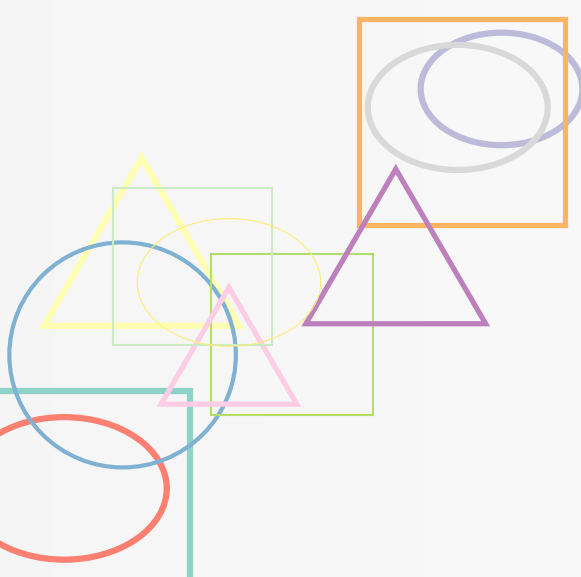[{"shape": "square", "thickness": 3, "radius": 0.97, "center": [0.133, 0.127]}, {"shape": "triangle", "thickness": 3, "radius": 0.97, "center": [0.244, 0.532]}, {"shape": "oval", "thickness": 3, "radius": 0.7, "center": [0.863, 0.845]}, {"shape": "oval", "thickness": 3, "radius": 0.88, "center": [0.111, 0.153]}, {"shape": "circle", "thickness": 2, "radius": 0.97, "center": [0.211, 0.385]}, {"shape": "square", "thickness": 2.5, "radius": 0.89, "center": [0.795, 0.788]}, {"shape": "square", "thickness": 1, "radius": 0.7, "center": [0.502, 0.42]}, {"shape": "triangle", "thickness": 2.5, "radius": 0.67, "center": [0.394, 0.367]}, {"shape": "oval", "thickness": 3, "radius": 0.77, "center": [0.787, 0.813]}, {"shape": "triangle", "thickness": 2.5, "radius": 0.89, "center": [0.681, 0.528]}, {"shape": "square", "thickness": 1, "radius": 0.68, "center": [0.331, 0.538]}, {"shape": "oval", "thickness": 0.5, "radius": 0.79, "center": [0.394, 0.51]}]